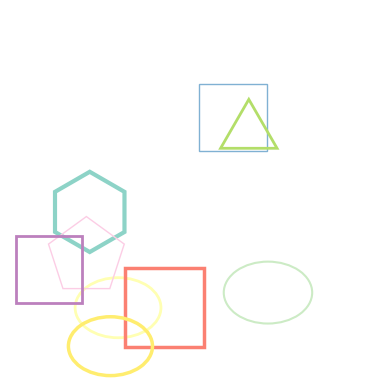[{"shape": "hexagon", "thickness": 3, "radius": 0.52, "center": [0.233, 0.45]}, {"shape": "oval", "thickness": 2, "radius": 0.56, "center": [0.307, 0.201]}, {"shape": "square", "thickness": 2.5, "radius": 0.51, "center": [0.427, 0.201]}, {"shape": "square", "thickness": 1, "radius": 0.44, "center": [0.605, 0.695]}, {"shape": "triangle", "thickness": 2, "radius": 0.42, "center": [0.646, 0.657]}, {"shape": "pentagon", "thickness": 1, "radius": 0.52, "center": [0.224, 0.334]}, {"shape": "square", "thickness": 2, "radius": 0.43, "center": [0.127, 0.299]}, {"shape": "oval", "thickness": 1.5, "radius": 0.57, "center": [0.696, 0.24]}, {"shape": "oval", "thickness": 2.5, "radius": 0.55, "center": [0.287, 0.101]}]